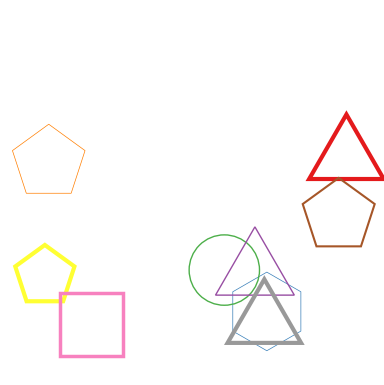[{"shape": "triangle", "thickness": 3, "radius": 0.56, "center": [0.9, 0.591]}, {"shape": "hexagon", "thickness": 0.5, "radius": 0.51, "center": [0.693, 0.191]}, {"shape": "circle", "thickness": 1, "radius": 0.46, "center": [0.583, 0.299]}, {"shape": "triangle", "thickness": 1, "radius": 0.59, "center": [0.662, 0.293]}, {"shape": "pentagon", "thickness": 0.5, "radius": 0.5, "center": [0.127, 0.578]}, {"shape": "pentagon", "thickness": 3, "radius": 0.4, "center": [0.117, 0.283]}, {"shape": "pentagon", "thickness": 1.5, "radius": 0.49, "center": [0.88, 0.44]}, {"shape": "square", "thickness": 2.5, "radius": 0.41, "center": [0.237, 0.158]}, {"shape": "triangle", "thickness": 3, "radius": 0.55, "center": [0.687, 0.164]}]